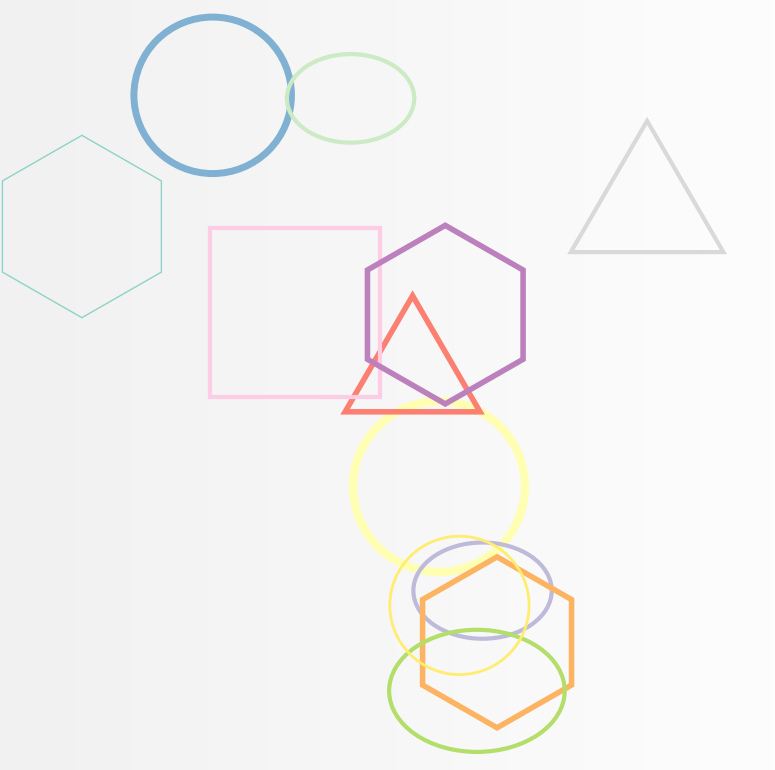[{"shape": "hexagon", "thickness": 0.5, "radius": 0.59, "center": [0.106, 0.706]}, {"shape": "circle", "thickness": 3, "radius": 0.55, "center": [0.566, 0.368]}, {"shape": "oval", "thickness": 1.5, "radius": 0.45, "center": [0.623, 0.233]}, {"shape": "triangle", "thickness": 2, "radius": 0.5, "center": [0.532, 0.515]}, {"shape": "circle", "thickness": 2.5, "radius": 0.51, "center": [0.274, 0.876]}, {"shape": "hexagon", "thickness": 2, "radius": 0.55, "center": [0.641, 0.166]}, {"shape": "oval", "thickness": 1.5, "radius": 0.57, "center": [0.615, 0.103]}, {"shape": "square", "thickness": 1.5, "radius": 0.55, "center": [0.381, 0.594]}, {"shape": "triangle", "thickness": 1.5, "radius": 0.57, "center": [0.835, 0.729]}, {"shape": "hexagon", "thickness": 2, "radius": 0.58, "center": [0.575, 0.591]}, {"shape": "oval", "thickness": 1.5, "radius": 0.41, "center": [0.452, 0.872]}, {"shape": "circle", "thickness": 1, "radius": 0.45, "center": [0.593, 0.214]}]